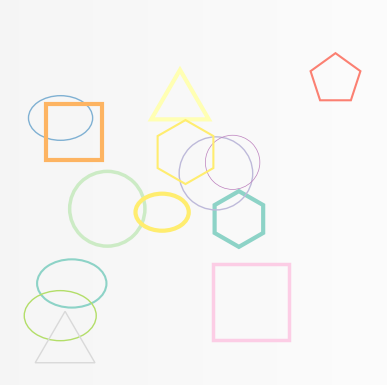[{"shape": "hexagon", "thickness": 3, "radius": 0.36, "center": [0.616, 0.431]}, {"shape": "oval", "thickness": 1.5, "radius": 0.45, "center": [0.185, 0.264]}, {"shape": "triangle", "thickness": 3, "radius": 0.43, "center": [0.465, 0.733]}, {"shape": "circle", "thickness": 1, "radius": 0.47, "center": [0.557, 0.55]}, {"shape": "pentagon", "thickness": 1.5, "radius": 0.34, "center": [0.866, 0.794]}, {"shape": "oval", "thickness": 1, "radius": 0.41, "center": [0.156, 0.694]}, {"shape": "square", "thickness": 3, "radius": 0.36, "center": [0.191, 0.658]}, {"shape": "oval", "thickness": 1, "radius": 0.46, "center": [0.155, 0.18]}, {"shape": "square", "thickness": 2.5, "radius": 0.49, "center": [0.646, 0.215]}, {"shape": "triangle", "thickness": 1, "radius": 0.45, "center": [0.168, 0.102]}, {"shape": "circle", "thickness": 0.5, "radius": 0.35, "center": [0.6, 0.578]}, {"shape": "circle", "thickness": 2.5, "radius": 0.49, "center": [0.277, 0.458]}, {"shape": "oval", "thickness": 3, "radius": 0.34, "center": [0.418, 0.449]}, {"shape": "hexagon", "thickness": 1.5, "radius": 0.42, "center": [0.479, 0.605]}]